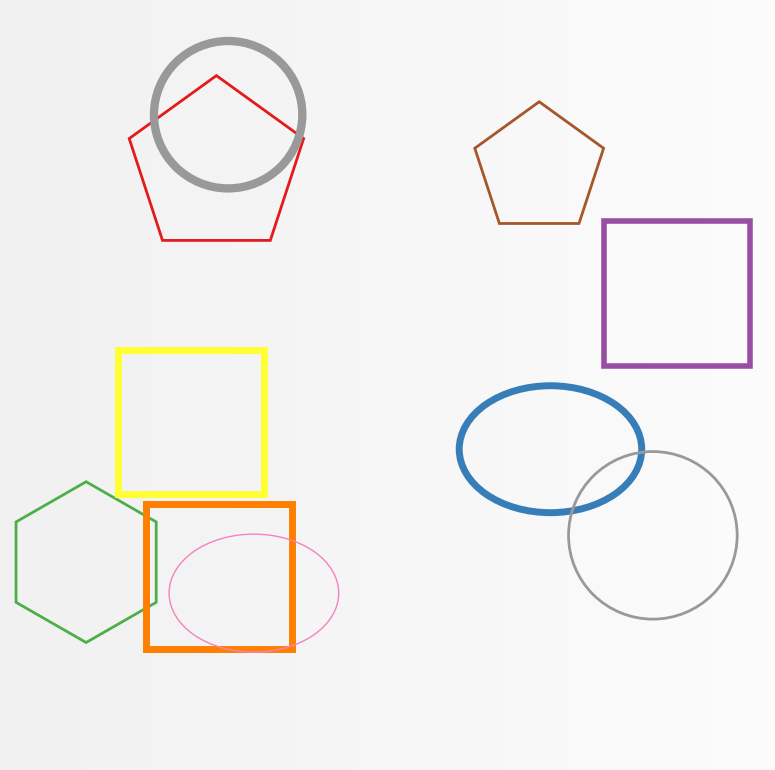[{"shape": "pentagon", "thickness": 1, "radius": 0.59, "center": [0.279, 0.784]}, {"shape": "oval", "thickness": 2.5, "radius": 0.59, "center": [0.71, 0.417]}, {"shape": "hexagon", "thickness": 1, "radius": 0.52, "center": [0.111, 0.27]}, {"shape": "square", "thickness": 2, "radius": 0.47, "center": [0.873, 0.619]}, {"shape": "square", "thickness": 2.5, "radius": 0.47, "center": [0.282, 0.251]}, {"shape": "square", "thickness": 2.5, "radius": 0.47, "center": [0.247, 0.452]}, {"shape": "pentagon", "thickness": 1, "radius": 0.44, "center": [0.696, 0.78]}, {"shape": "oval", "thickness": 0.5, "radius": 0.55, "center": [0.328, 0.23]}, {"shape": "circle", "thickness": 3, "radius": 0.48, "center": [0.294, 0.851]}, {"shape": "circle", "thickness": 1, "radius": 0.54, "center": [0.842, 0.305]}]